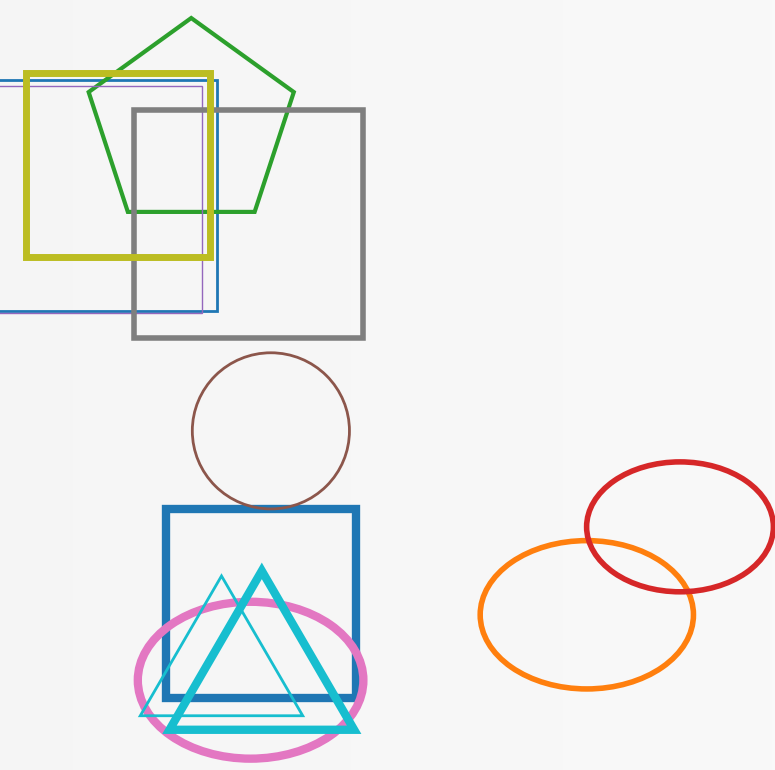[{"shape": "square", "thickness": 1, "radius": 0.75, "center": [0.131, 0.746]}, {"shape": "square", "thickness": 3, "radius": 0.61, "center": [0.337, 0.217]}, {"shape": "oval", "thickness": 2, "radius": 0.69, "center": [0.757, 0.202]}, {"shape": "pentagon", "thickness": 1.5, "radius": 0.7, "center": [0.247, 0.837]}, {"shape": "oval", "thickness": 2, "radius": 0.6, "center": [0.877, 0.316]}, {"shape": "square", "thickness": 0.5, "radius": 0.74, "center": [0.113, 0.741]}, {"shape": "circle", "thickness": 1, "radius": 0.51, "center": [0.35, 0.44]}, {"shape": "oval", "thickness": 3, "radius": 0.73, "center": [0.323, 0.117]}, {"shape": "square", "thickness": 2, "radius": 0.74, "center": [0.321, 0.709]}, {"shape": "square", "thickness": 2.5, "radius": 0.59, "center": [0.153, 0.786]}, {"shape": "triangle", "thickness": 1, "radius": 0.61, "center": [0.286, 0.131]}, {"shape": "triangle", "thickness": 3, "radius": 0.69, "center": [0.338, 0.121]}]